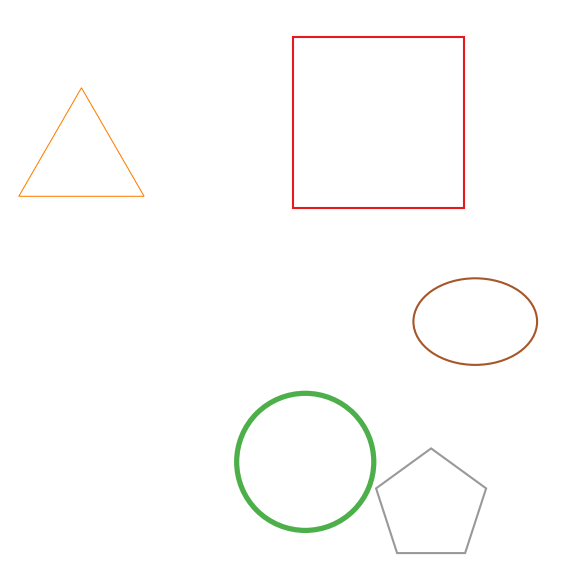[{"shape": "square", "thickness": 1, "radius": 0.74, "center": [0.655, 0.787]}, {"shape": "circle", "thickness": 2.5, "radius": 0.59, "center": [0.529, 0.199]}, {"shape": "triangle", "thickness": 0.5, "radius": 0.63, "center": [0.141, 0.722]}, {"shape": "oval", "thickness": 1, "radius": 0.54, "center": [0.823, 0.442]}, {"shape": "pentagon", "thickness": 1, "radius": 0.5, "center": [0.747, 0.122]}]